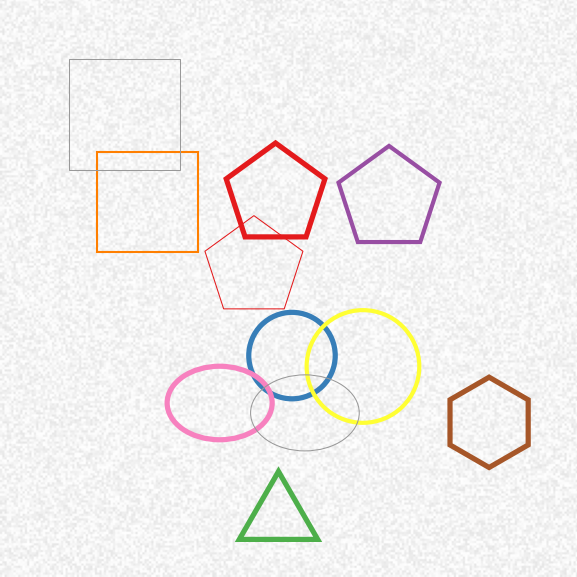[{"shape": "pentagon", "thickness": 2.5, "radius": 0.45, "center": [0.477, 0.662]}, {"shape": "pentagon", "thickness": 0.5, "radius": 0.45, "center": [0.44, 0.536]}, {"shape": "circle", "thickness": 2.5, "radius": 0.37, "center": [0.506, 0.383]}, {"shape": "triangle", "thickness": 2.5, "radius": 0.39, "center": [0.482, 0.104]}, {"shape": "pentagon", "thickness": 2, "radius": 0.46, "center": [0.674, 0.654]}, {"shape": "square", "thickness": 1, "radius": 0.44, "center": [0.256, 0.649]}, {"shape": "circle", "thickness": 2, "radius": 0.49, "center": [0.628, 0.365]}, {"shape": "hexagon", "thickness": 2.5, "radius": 0.39, "center": [0.847, 0.268]}, {"shape": "oval", "thickness": 2.5, "radius": 0.45, "center": [0.38, 0.301]}, {"shape": "square", "thickness": 0.5, "radius": 0.48, "center": [0.215, 0.801]}, {"shape": "oval", "thickness": 0.5, "radius": 0.47, "center": [0.528, 0.284]}]